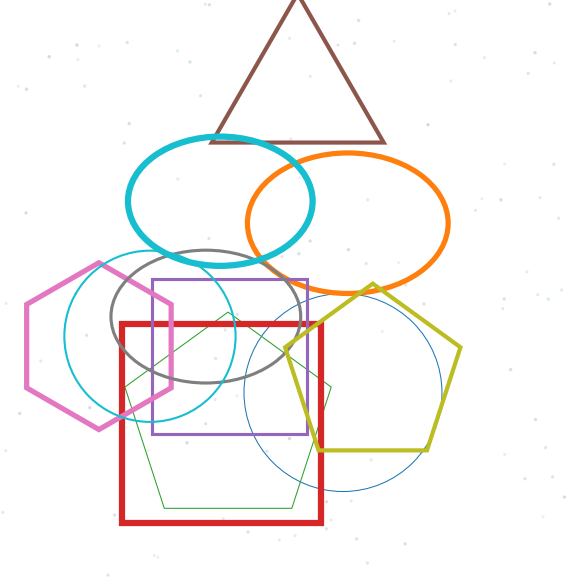[{"shape": "circle", "thickness": 0.5, "radius": 0.86, "center": [0.594, 0.319]}, {"shape": "oval", "thickness": 2.5, "radius": 0.87, "center": [0.602, 0.613]}, {"shape": "pentagon", "thickness": 0.5, "radius": 0.94, "center": [0.395, 0.271]}, {"shape": "square", "thickness": 3, "radius": 0.86, "center": [0.383, 0.266]}, {"shape": "square", "thickness": 1.5, "radius": 0.67, "center": [0.397, 0.381]}, {"shape": "triangle", "thickness": 2, "radius": 0.86, "center": [0.516, 0.838]}, {"shape": "hexagon", "thickness": 2.5, "radius": 0.72, "center": [0.171, 0.4]}, {"shape": "oval", "thickness": 1.5, "radius": 0.82, "center": [0.356, 0.451]}, {"shape": "pentagon", "thickness": 2, "radius": 0.8, "center": [0.646, 0.348]}, {"shape": "oval", "thickness": 3, "radius": 0.8, "center": [0.381, 0.651]}, {"shape": "circle", "thickness": 1, "radius": 0.74, "center": [0.26, 0.417]}]